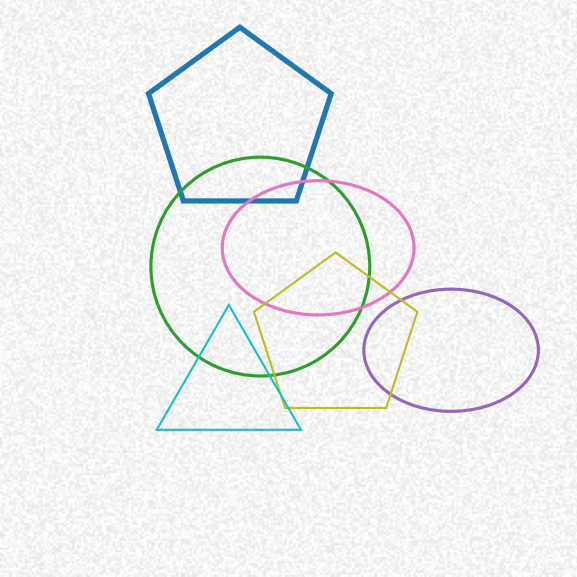[{"shape": "pentagon", "thickness": 2.5, "radius": 0.83, "center": [0.415, 0.786]}, {"shape": "circle", "thickness": 1.5, "radius": 0.95, "center": [0.451, 0.538]}, {"shape": "oval", "thickness": 1.5, "radius": 0.76, "center": [0.781, 0.393]}, {"shape": "oval", "thickness": 1.5, "radius": 0.83, "center": [0.551, 0.57]}, {"shape": "pentagon", "thickness": 1, "radius": 0.74, "center": [0.581, 0.413]}, {"shape": "triangle", "thickness": 1, "radius": 0.72, "center": [0.396, 0.327]}]